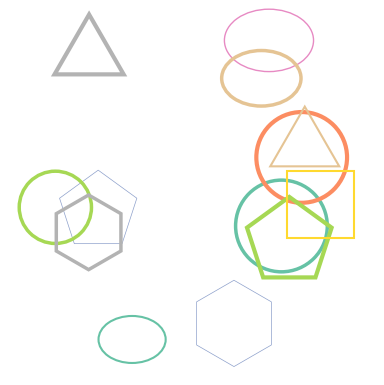[{"shape": "oval", "thickness": 1.5, "radius": 0.44, "center": [0.343, 0.118]}, {"shape": "circle", "thickness": 2.5, "radius": 0.6, "center": [0.731, 0.413]}, {"shape": "circle", "thickness": 3, "radius": 0.59, "center": [0.784, 0.591]}, {"shape": "pentagon", "thickness": 0.5, "radius": 0.53, "center": [0.255, 0.452]}, {"shape": "hexagon", "thickness": 0.5, "radius": 0.56, "center": [0.608, 0.16]}, {"shape": "oval", "thickness": 1, "radius": 0.58, "center": [0.699, 0.895]}, {"shape": "circle", "thickness": 2.5, "radius": 0.47, "center": [0.144, 0.461]}, {"shape": "pentagon", "thickness": 3, "radius": 0.58, "center": [0.751, 0.373]}, {"shape": "square", "thickness": 1.5, "radius": 0.43, "center": [0.832, 0.469]}, {"shape": "oval", "thickness": 2.5, "radius": 0.52, "center": [0.679, 0.797]}, {"shape": "triangle", "thickness": 1.5, "radius": 0.52, "center": [0.792, 0.62]}, {"shape": "hexagon", "thickness": 2.5, "radius": 0.48, "center": [0.23, 0.397]}, {"shape": "triangle", "thickness": 3, "radius": 0.52, "center": [0.231, 0.859]}]